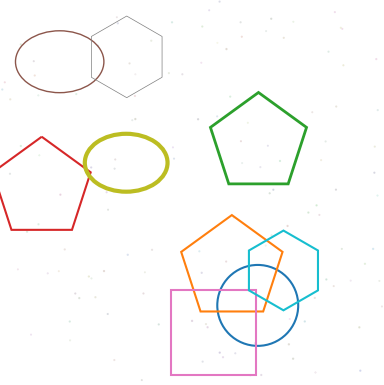[{"shape": "circle", "thickness": 1.5, "radius": 0.53, "center": [0.669, 0.207]}, {"shape": "pentagon", "thickness": 1.5, "radius": 0.69, "center": [0.602, 0.303]}, {"shape": "pentagon", "thickness": 2, "radius": 0.66, "center": [0.671, 0.629]}, {"shape": "pentagon", "thickness": 1.5, "radius": 0.67, "center": [0.108, 0.511]}, {"shape": "oval", "thickness": 1, "radius": 0.57, "center": [0.155, 0.84]}, {"shape": "square", "thickness": 1.5, "radius": 0.56, "center": [0.554, 0.137]}, {"shape": "hexagon", "thickness": 0.5, "radius": 0.53, "center": [0.329, 0.852]}, {"shape": "oval", "thickness": 3, "radius": 0.54, "center": [0.328, 0.577]}, {"shape": "hexagon", "thickness": 1.5, "radius": 0.52, "center": [0.736, 0.298]}]